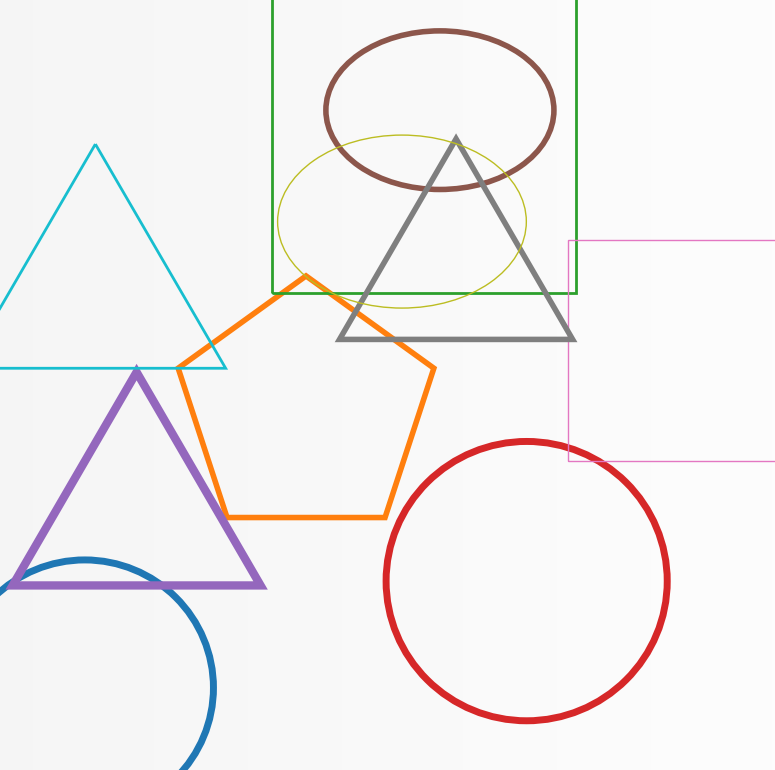[{"shape": "circle", "thickness": 2.5, "radius": 0.83, "center": [0.109, 0.107]}, {"shape": "pentagon", "thickness": 2, "radius": 0.87, "center": [0.395, 0.468]}, {"shape": "square", "thickness": 1, "radius": 0.98, "center": [0.547, 0.815]}, {"shape": "circle", "thickness": 2.5, "radius": 0.91, "center": [0.68, 0.245]}, {"shape": "triangle", "thickness": 3, "radius": 0.92, "center": [0.176, 0.332]}, {"shape": "oval", "thickness": 2, "radius": 0.74, "center": [0.568, 0.857]}, {"shape": "square", "thickness": 0.5, "radius": 0.72, "center": [0.876, 0.545]}, {"shape": "triangle", "thickness": 2, "radius": 0.87, "center": [0.588, 0.646]}, {"shape": "oval", "thickness": 0.5, "radius": 0.8, "center": [0.519, 0.712]}, {"shape": "triangle", "thickness": 1, "radius": 0.97, "center": [0.123, 0.619]}]